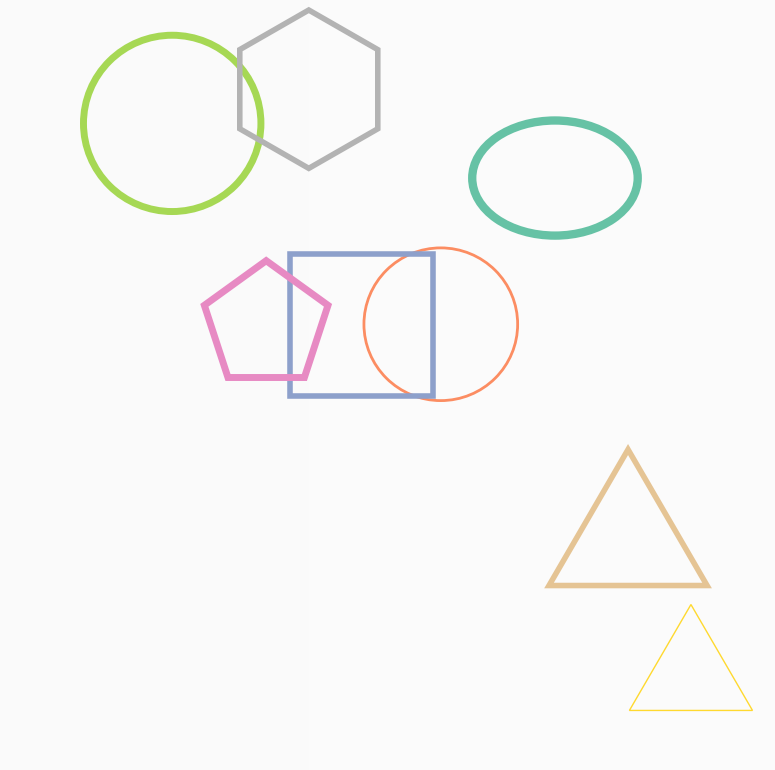[{"shape": "oval", "thickness": 3, "radius": 0.53, "center": [0.716, 0.769]}, {"shape": "circle", "thickness": 1, "radius": 0.5, "center": [0.569, 0.579]}, {"shape": "square", "thickness": 2, "radius": 0.46, "center": [0.467, 0.578]}, {"shape": "pentagon", "thickness": 2.5, "radius": 0.42, "center": [0.343, 0.578]}, {"shape": "circle", "thickness": 2.5, "radius": 0.57, "center": [0.222, 0.84]}, {"shape": "triangle", "thickness": 0.5, "radius": 0.46, "center": [0.892, 0.123]}, {"shape": "triangle", "thickness": 2, "radius": 0.59, "center": [0.81, 0.298]}, {"shape": "hexagon", "thickness": 2, "radius": 0.51, "center": [0.398, 0.884]}]